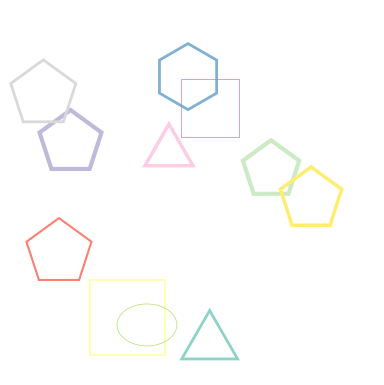[{"shape": "triangle", "thickness": 2, "radius": 0.42, "center": [0.545, 0.11]}, {"shape": "square", "thickness": 1.5, "radius": 0.49, "center": [0.331, 0.175]}, {"shape": "pentagon", "thickness": 3, "radius": 0.42, "center": [0.183, 0.63]}, {"shape": "pentagon", "thickness": 1.5, "radius": 0.44, "center": [0.153, 0.345]}, {"shape": "hexagon", "thickness": 2, "radius": 0.43, "center": [0.488, 0.801]}, {"shape": "oval", "thickness": 0.5, "radius": 0.39, "center": [0.382, 0.156]}, {"shape": "triangle", "thickness": 2.5, "radius": 0.36, "center": [0.439, 0.606]}, {"shape": "pentagon", "thickness": 2, "radius": 0.44, "center": [0.112, 0.756]}, {"shape": "square", "thickness": 0.5, "radius": 0.38, "center": [0.546, 0.72]}, {"shape": "pentagon", "thickness": 3, "radius": 0.38, "center": [0.704, 0.559]}, {"shape": "pentagon", "thickness": 2.5, "radius": 0.42, "center": [0.808, 0.483]}]